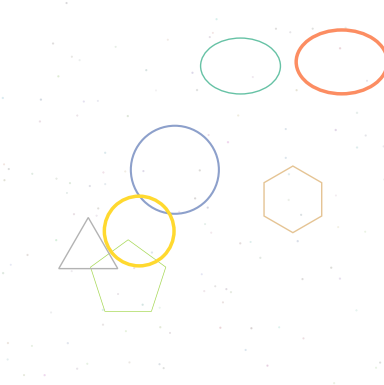[{"shape": "oval", "thickness": 1, "radius": 0.52, "center": [0.625, 0.829]}, {"shape": "oval", "thickness": 2.5, "radius": 0.59, "center": [0.888, 0.839]}, {"shape": "circle", "thickness": 1.5, "radius": 0.57, "center": [0.454, 0.559]}, {"shape": "pentagon", "thickness": 0.5, "radius": 0.51, "center": [0.333, 0.274]}, {"shape": "circle", "thickness": 2.5, "radius": 0.45, "center": [0.362, 0.4]}, {"shape": "hexagon", "thickness": 1, "radius": 0.43, "center": [0.761, 0.482]}, {"shape": "triangle", "thickness": 1, "radius": 0.44, "center": [0.229, 0.347]}]